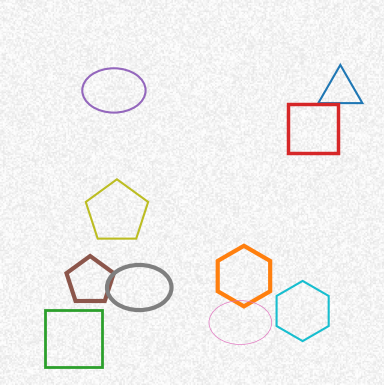[{"shape": "triangle", "thickness": 1.5, "radius": 0.33, "center": [0.884, 0.765]}, {"shape": "hexagon", "thickness": 3, "radius": 0.39, "center": [0.634, 0.283]}, {"shape": "square", "thickness": 2, "radius": 0.37, "center": [0.192, 0.12]}, {"shape": "square", "thickness": 2.5, "radius": 0.32, "center": [0.813, 0.666]}, {"shape": "oval", "thickness": 1.5, "radius": 0.41, "center": [0.296, 0.765]}, {"shape": "pentagon", "thickness": 3, "radius": 0.32, "center": [0.234, 0.27]}, {"shape": "oval", "thickness": 0.5, "radius": 0.41, "center": [0.624, 0.162]}, {"shape": "oval", "thickness": 3, "radius": 0.42, "center": [0.362, 0.253]}, {"shape": "pentagon", "thickness": 1.5, "radius": 0.43, "center": [0.304, 0.449]}, {"shape": "hexagon", "thickness": 1.5, "radius": 0.39, "center": [0.786, 0.192]}]